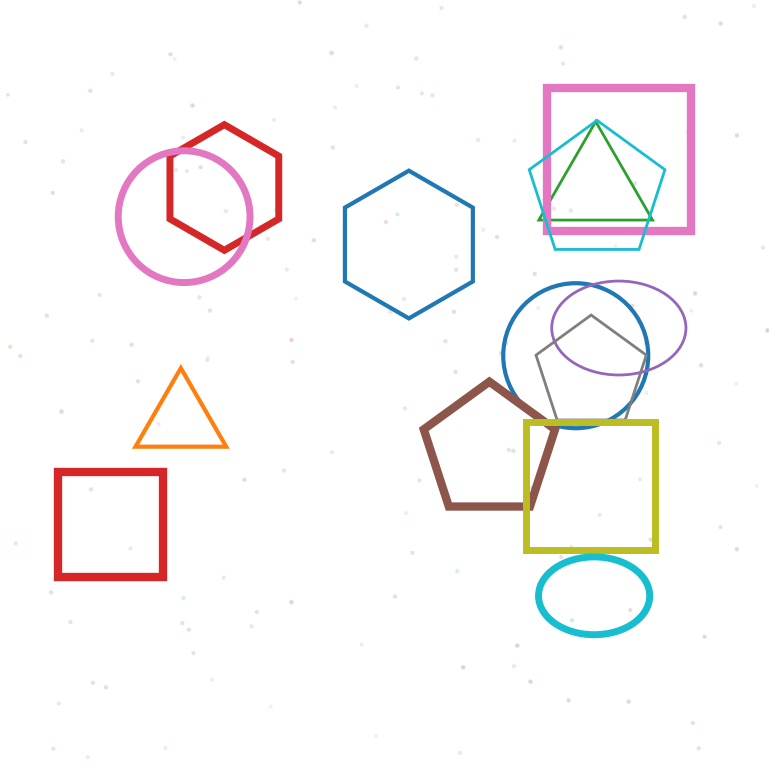[{"shape": "hexagon", "thickness": 1.5, "radius": 0.48, "center": [0.531, 0.682]}, {"shape": "circle", "thickness": 1.5, "radius": 0.47, "center": [0.748, 0.538]}, {"shape": "triangle", "thickness": 1.5, "radius": 0.34, "center": [0.235, 0.454]}, {"shape": "triangle", "thickness": 1, "radius": 0.43, "center": [0.774, 0.757]}, {"shape": "square", "thickness": 3, "radius": 0.34, "center": [0.144, 0.319]}, {"shape": "hexagon", "thickness": 2.5, "radius": 0.41, "center": [0.291, 0.757]}, {"shape": "oval", "thickness": 1, "radius": 0.44, "center": [0.804, 0.574]}, {"shape": "pentagon", "thickness": 3, "radius": 0.45, "center": [0.636, 0.415]}, {"shape": "circle", "thickness": 2.5, "radius": 0.43, "center": [0.239, 0.719]}, {"shape": "square", "thickness": 3, "radius": 0.47, "center": [0.804, 0.793]}, {"shape": "pentagon", "thickness": 1, "radius": 0.38, "center": [0.768, 0.516]}, {"shape": "square", "thickness": 2.5, "radius": 0.42, "center": [0.767, 0.369]}, {"shape": "oval", "thickness": 2.5, "radius": 0.36, "center": [0.772, 0.226]}, {"shape": "pentagon", "thickness": 1, "radius": 0.46, "center": [0.775, 0.751]}]